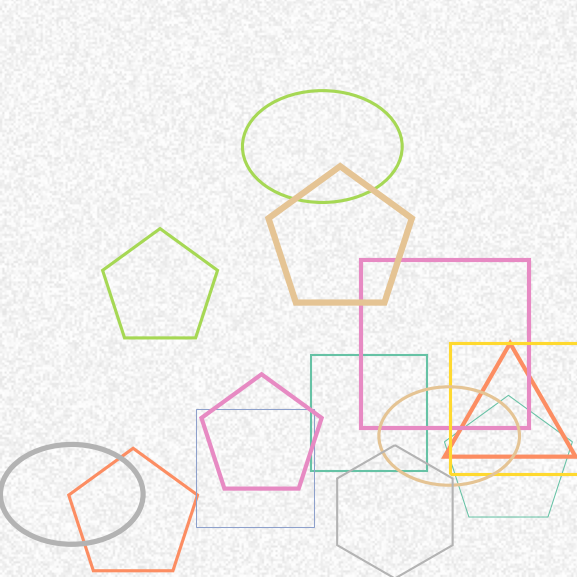[{"shape": "square", "thickness": 1, "radius": 0.5, "center": [0.639, 0.284]}, {"shape": "pentagon", "thickness": 0.5, "radius": 0.58, "center": [0.88, 0.198]}, {"shape": "triangle", "thickness": 2, "radius": 0.65, "center": [0.883, 0.274]}, {"shape": "pentagon", "thickness": 1.5, "radius": 0.59, "center": [0.231, 0.106]}, {"shape": "square", "thickness": 0.5, "radius": 0.51, "center": [0.441, 0.189]}, {"shape": "pentagon", "thickness": 2, "radius": 0.55, "center": [0.453, 0.242]}, {"shape": "square", "thickness": 2, "radius": 0.73, "center": [0.77, 0.404]}, {"shape": "oval", "thickness": 1.5, "radius": 0.69, "center": [0.558, 0.745]}, {"shape": "pentagon", "thickness": 1.5, "radius": 0.52, "center": [0.277, 0.499]}, {"shape": "square", "thickness": 1.5, "radius": 0.57, "center": [0.892, 0.292]}, {"shape": "oval", "thickness": 1.5, "radius": 0.61, "center": [0.778, 0.244]}, {"shape": "pentagon", "thickness": 3, "radius": 0.65, "center": [0.589, 0.581]}, {"shape": "hexagon", "thickness": 1, "radius": 0.58, "center": [0.684, 0.113]}, {"shape": "oval", "thickness": 2.5, "radius": 0.62, "center": [0.124, 0.143]}]